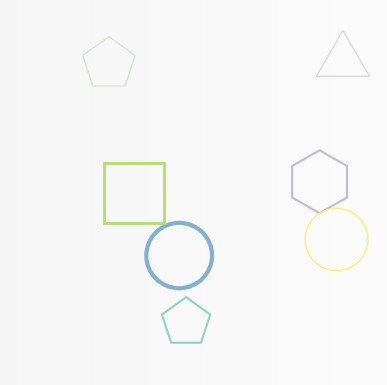[{"shape": "pentagon", "thickness": 1.5, "radius": 0.33, "center": [0.48, 0.163]}, {"shape": "hexagon", "thickness": 1.5, "radius": 0.41, "center": [0.825, 0.528]}, {"shape": "circle", "thickness": 3, "radius": 0.42, "center": [0.462, 0.336]}, {"shape": "square", "thickness": 2, "radius": 0.39, "center": [0.346, 0.499]}, {"shape": "triangle", "thickness": 1, "radius": 0.4, "center": [0.885, 0.842]}, {"shape": "pentagon", "thickness": 1, "radius": 0.35, "center": [0.281, 0.834]}, {"shape": "circle", "thickness": 1, "radius": 0.4, "center": [0.868, 0.378]}]